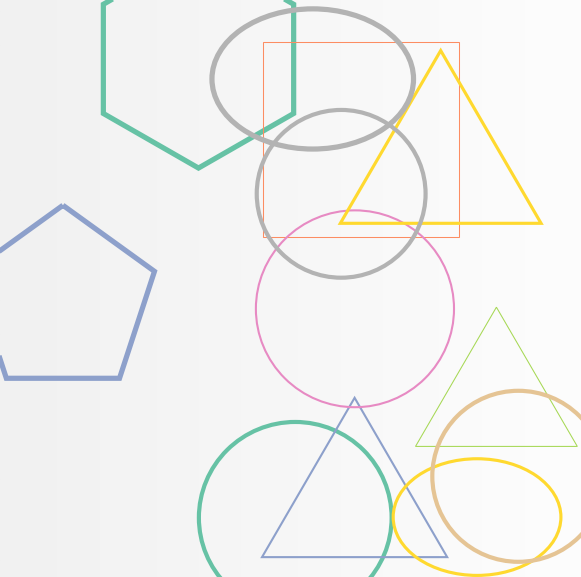[{"shape": "hexagon", "thickness": 2.5, "radius": 0.95, "center": [0.342, 0.897]}, {"shape": "circle", "thickness": 2, "radius": 0.83, "center": [0.508, 0.103]}, {"shape": "square", "thickness": 0.5, "radius": 0.84, "center": [0.621, 0.758]}, {"shape": "triangle", "thickness": 1, "radius": 0.92, "center": [0.61, 0.126]}, {"shape": "pentagon", "thickness": 2.5, "radius": 0.83, "center": [0.108, 0.478]}, {"shape": "circle", "thickness": 1, "radius": 0.85, "center": [0.611, 0.464]}, {"shape": "triangle", "thickness": 0.5, "radius": 0.8, "center": [0.854, 0.306]}, {"shape": "oval", "thickness": 1.5, "radius": 0.72, "center": [0.821, 0.104]}, {"shape": "triangle", "thickness": 1.5, "radius": 1.0, "center": [0.758, 0.712]}, {"shape": "circle", "thickness": 2, "radius": 0.74, "center": [0.892, 0.174]}, {"shape": "oval", "thickness": 2.5, "radius": 0.87, "center": [0.538, 0.862]}, {"shape": "circle", "thickness": 2, "radius": 0.73, "center": [0.587, 0.664]}]